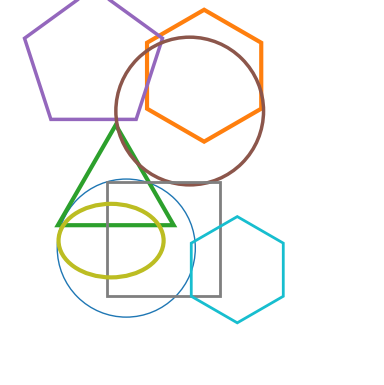[{"shape": "circle", "thickness": 1, "radius": 0.9, "center": [0.328, 0.356]}, {"shape": "hexagon", "thickness": 3, "radius": 0.86, "center": [0.53, 0.803]}, {"shape": "triangle", "thickness": 3, "radius": 0.87, "center": [0.301, 0.502]}, {"shape": "pentagon", "thickness": 2.5, "radius": 0.94, "center": [0.243, 0.842]}, {"shape": "circle", "thickness": 2.5, "radius": 0.96, "center": [0.493, 0.712]}, {"shape": "square", "thickness": 2, "radius": 0.74, "center": [0.425, 0.379]}, {"shape": "oval", "thickness": 3, "radius": 0.68, "center": [0.289, 0.375]}, {"shape": "hexagon", "thickness": 2, "radius": 0.69, "center": [0.616, 0.299]}]